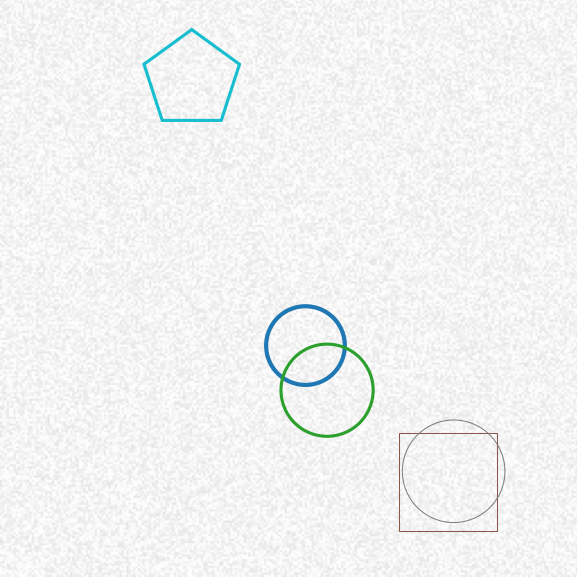[{"shape": "circle", "thickness": 2, "radius": 0.34, "center": [0.529, 0.401]}, {"shape": "circle", "thickness": 1.5, "radius": 0.4, "center": [0.566, 0.323]}, {"shape": "square", "thickness": 0.5, "radius": 0.42, "center": [0.776, 0.165]}, {"shape": "circle", "thickness": 0.5, "radius": 0.44, "center": [0.786, 0.183]}, {"shape": "pentagon", "thickness": 1.5, "radius": 0.43, "center": [0.332, 0.861]}]